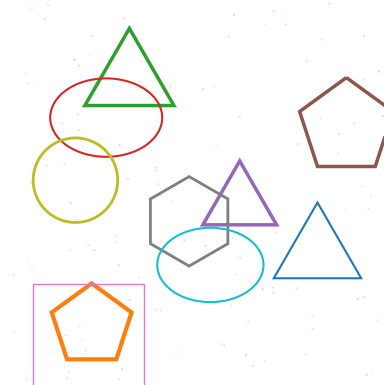[{"shape": "triangle", "thickness": 1.5, "radius": 0.66, "center": [0.825, 0.343]}, {"shape": "pentagon", "thickness": 3, "radius": 0.55, "center": [0.238, 0.155]}, {"shape": "triangle", "thickness": 2.5, "radius": 0.67, "center": [0.336, 0.793]}, {"shape": "oval", "thickness": 1.5, "radius": 0.73, "center": [0.276, 0.695]}, {"shape": "triangle", "thickness": 2.5, "radius": 0.55, "center": [0.623, 0.471]}, {"shape": "pentagon", "thickness": 2.5, "radius": 0.64, "center": [0.9, 0.671]}, {"shape": "square", "thickness": 1, "radius": 0.72, "center": [0.23, 0.119]}, {"shape": "hexagon", "thickness": 2, "radius": 0.58, "center": [0.491, 0.425]}, {"shape": "circle", "thickness": 2, "radius": 0.55, "center": [0.196, 0.532]}, {"shape": "oval", "thickness": 1.5, "radius": 0.69, "center": [0.546, 0.312]}]